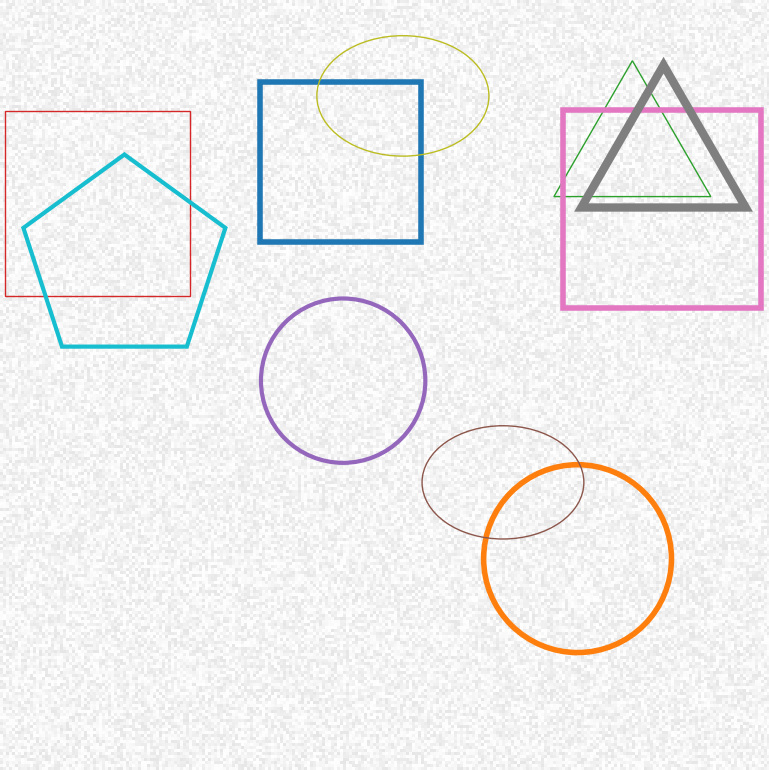[{"shape": "square", "thickness": 2, "radius": 0.52, "center": [0.442, 0.789]}, {"shape": "circle", "thickness": 2, "radius": 0.61, "center": [0.75, 0.275]}, {"shape": "triangle", "thickness": 0.5, "radius": 0.59, "center": [0.821, 0.804]}, {"shape": "square", "thickness": 0.5, "radius": 0.6, "center": [0.126, 0.736]}, {"shape": "circle", "thickness": 1.5, "radius": 0.53, "center": [0.446, 0.506]}, {"shape": "oval", "thickness": 0.5, "radius": 0.53, "center": [0.653, 0.374]}, {"shape": "square", "thickness": 2, "radius": 0.64, "center": [0.86, 0.728]}, {"shape": "triangle", "thickness": 3, "radius": 0.62, "center": [0.862, 0.792]}, {"shape": "oval", "thickness": 0.5, "radius": 0.56, "center": [0.523, 0.875]}, {"shape": "pentagon", "thickness": 1.5, "radius": 0.69, "center": [0.162, 0.661]}]